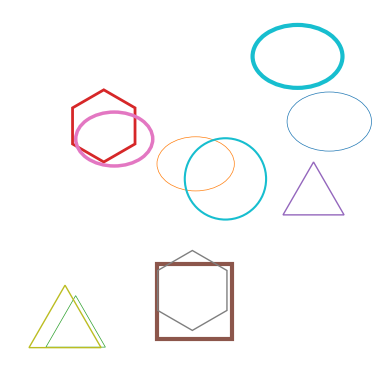[{"shape": "oval", "thickness": 0.5, "radius": 0.55, "center": [0.855, 0.684]}, {"shape": "oval", "thickness": 0.5, "radius": 0.5, "center": [0.508, 0.574]}, {"shape": "triangle", "thickness": 0.5, "radius": 0.45, "center": [0.197, 0.143]}, {"shape": "hexagon", "thickness": 2, "radius": 0.47, "center": [0.27, 0.673]}, {"shape": "triangle", "thickness": 1, "radius": 0.46, "center": [0.814, 0.488]}, {"shape": "square", "thickness": 3, "radius": 0.49, "center": [0.506, 0.218]}, {"shape": "oval", "thickness": 2.5, "radius": 0.5, "center": [0.297, 0.639]}, {"shape": "hexagon", "thickness": 1, "radius": 0.52, "center": [0.5, 0.246]}, {"shape": "triangle", "thickness": 1, "radius": 0.54, "center": [0.169, 0.151]}, {"shape": "oval", "thickness": 3, "radius": 0.58, "center": [0.773, 0.854]}, {"shape": "circle", "thickness": 1.5, "radius": 0.53, "center": [0.586, 0.535]}]